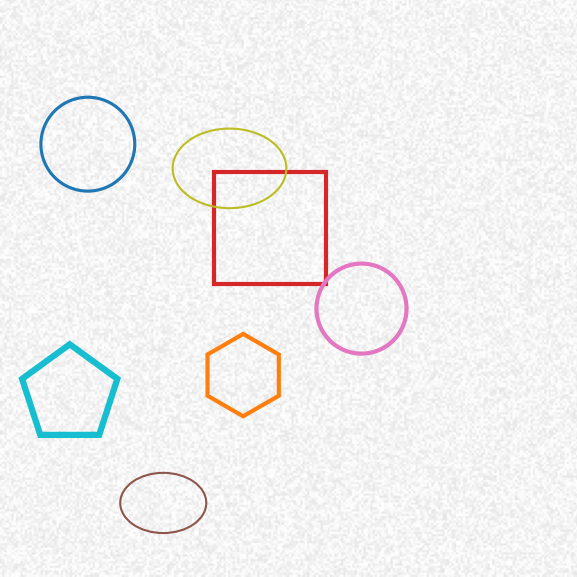[{"shape": "circle", "thickness": 1.5, "radius": 0.41, "center": [0.152, 0.749]}, {"shape": "hexagon", "thickness": 2, "radius": 0.36, "center": [0.421, 0.35]}, {"shape": "square", "thickness": 2, "radius": 0.49, "center": [0.467, 0.604]}, {"shape": "oval", "thickness": 1, "radius": 0.37, "center": [0.283, 0.128]}, {"shape": "circle", "thickness": 2, "radius": 0.39, "center": [0.626, 0.465]}, {"shape": "oval", "thickness": 1, "radius": 0.49, "center": [0.397, 0.708]}, {"shape": "pentagon", "thickness": 3, "radius": 0.43, "center": [0.121, 0.316]}]